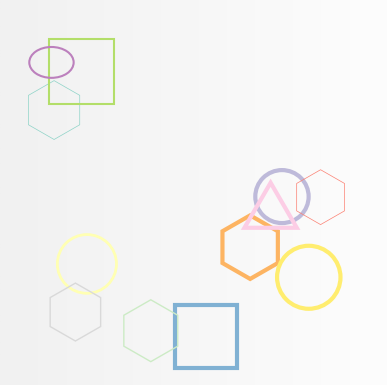[{"shape": "hexagon", "thickness": 0.5, "radius": 0.38, "center": [0.14, 0.714]}, {"shape": "circle", "thickness": 2, "radius": 0.38, "center": [0.224, 0.314]}, {"shape": "circle", "thickness": 3, "radius": 0.34, "center": [0.728, 0.489]}, {"shape": "hexagon", "thickness": 0.5, "radius": 0.36, "center": [0.827, 0.488]}, {"shape": "square", "thickness": 3, "radius": 0.4, "center": [0.532, 0.126]}, {"shape": "hexagon", "thickness": 3, "radius": 0.41, "center": [0.646, 0.358]}, {"shape": "square", "thickness": 1.5, "radius": 0.42, "center": [0.21, 0.814]}, {"shape": "triangle", "thickness": 3, "radius": 0.39, "center": [0.698, 0.447]}, {"shape": "hexagon", "thickness": 1, "radius": 0.38, "center": [0.195, 0.189]}, {"shape": "oval", "thickness": 1.5, "radius": 0.29, "center": [0.133, 0.838]}, {"shape": "hexagon", "thickness": 1, "radius": 0.4, "center": [0.389, 0.141]}, {"shape": "circle", "thickness": 3, "radius": 0.41, "center": [0.797, 0.28]}]